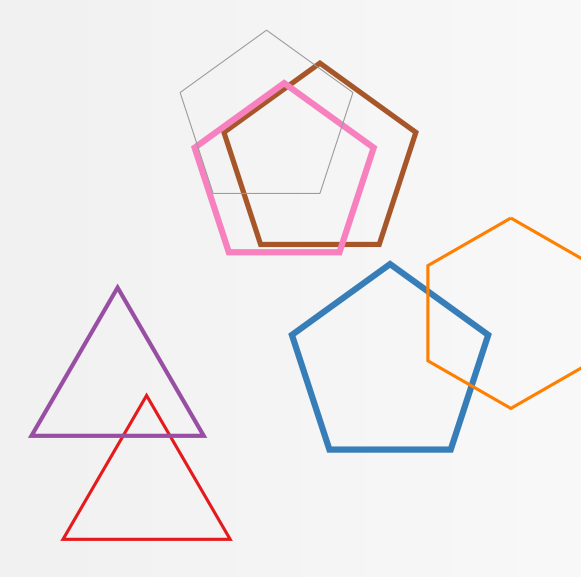[{"shape": "triangle", "thickness": 1.5, "radius": 0.83, "center": [0.252, 0.148]}, {"shape": "pentagon", "thickness": 3, "radius": 0.89, "center": [0.671, 0.364]}, {"shape": "triangle", "thickness": 2, "radius": 0.86, "center": [0.202, 0.33]}, {"shape": "hexagon", "thickness": 1.5, "radius": 0.82, "center": [0.879, 0.457]}, {"shape": "pentagon", "thickness": 2.5, "radius": 0.87, "center": [0.55, 0.716]}, {"shape": "pentagon", "thickness": 3, "radius": 0.81, "center": [0.489, 0.693]}, {"shape": "pentagon", "thickness": 0.5, "radius": 0.78, "center": [0.459, 0.791]}]